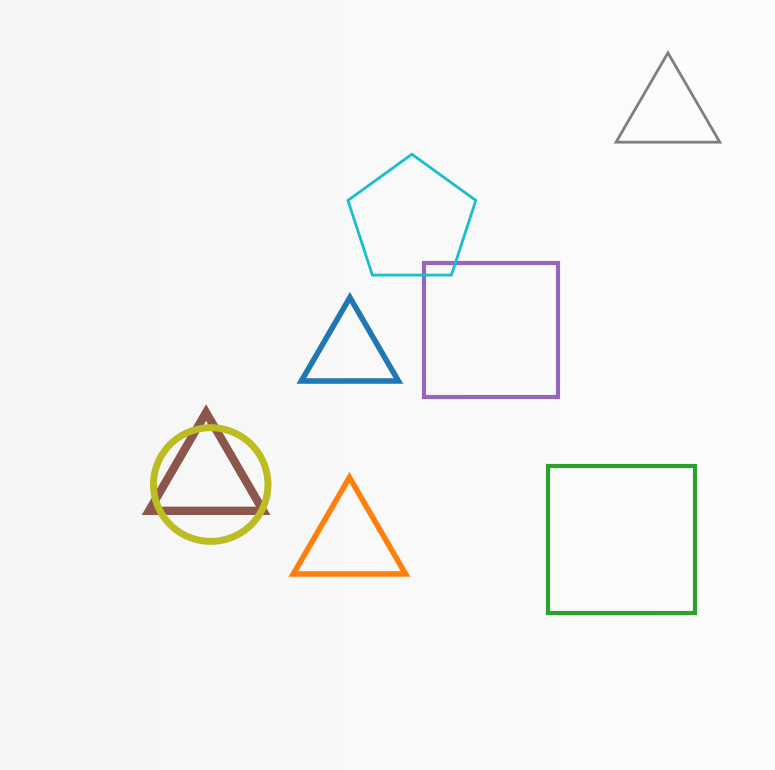[{"shape": "triangle", "thickness": 2, "radius": 0.36, "center": [0.451, 0.541]}, {"shape": "triangle", "thickness": 2, "radius": 0.42, "center": [0.451, 0.296]}, {"shape": "square", "thickness": 1.5, "radius": 0.48, "center": [0.802, 0.3]}, {"shape": "square", "thickness": 1.5, "radius": 0.43, "center": [0.634, 0.571]}, {"shape": "triangle", "thickness": 3, "radius": 0.43, "center": [0.266, 0.379]}, {"shape": "triangle", "thickness": 1, "radius": 0.39, "center": [0.862, 0.854]}, {"shape": "circle", "thickness": 2.5, "radius": 0.37, "center": [0.272, 0.371]}, {"shape": "pentagon", "thickness": 1, "radius": 0.43, "center": [0.531, 0.713]}]